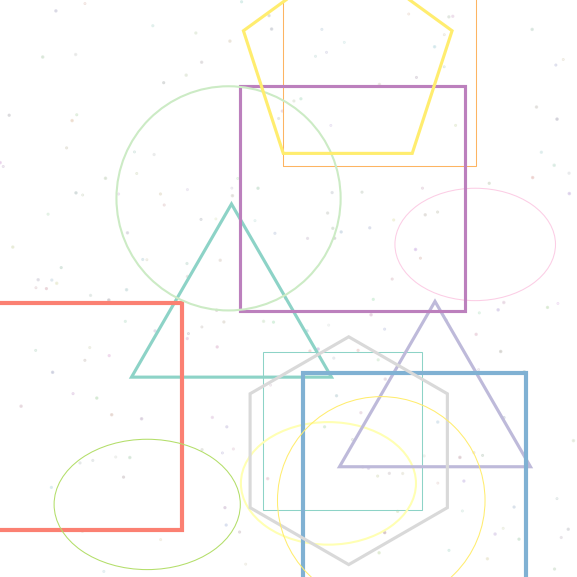[{"shape": "triangle", "thickness": 1.5, "radius": 1.0, "center": [0.401, 0.446]}, {"shape": "square", "thickness": 0.5, "radius": 0.69, "center": [0.593, 0.253]}, {"shape": "oval", "thickness": 1, "radius": 0.76, "center": [0.569, 0.162]}, {"shape": "triangle", "thickness": 1.5, "radius": 0.95, "center": [0.753, 0.286]}, {"shape": "square", "thickness": 2, "radius": 0.98, "center": [0.118, 0.278]}, {"shape": "square", "thickness": 2, "radius": 0.97, "center": [0.718, 0.16]}, {"shape": "square", "thickness": 0.5, "radius": 0.84, "center": [0.657, 0.879]}, {"shape": "oval", "thickness": 0.5, "radius": 0.81, "center": [0.255, 0.126]}, {"shape": "oval", "thickness": 0.5, "radius": 0.7, "center": [0.823, 0.576]}, {"shape": "hexagon", "thickness": 1.5, "radius": 0.99, "center": [0.604, 0.219]}, {"shape": "square", "thickness": 1.5, "radius": 0.98, "center": [0.61, 0.656]}, {"shape": "circle", "thickness": 1, "radius": 0.97, "center": [0.396, 0.656]}, {"shape": "circle", "thickness": 0.5, "radius": 0.9, "center": [0.66, 0.133]}, {"shape": "pentagon", "thickness": 1.5, "radius": 0.95, "center": [0.602, 0.887]}]